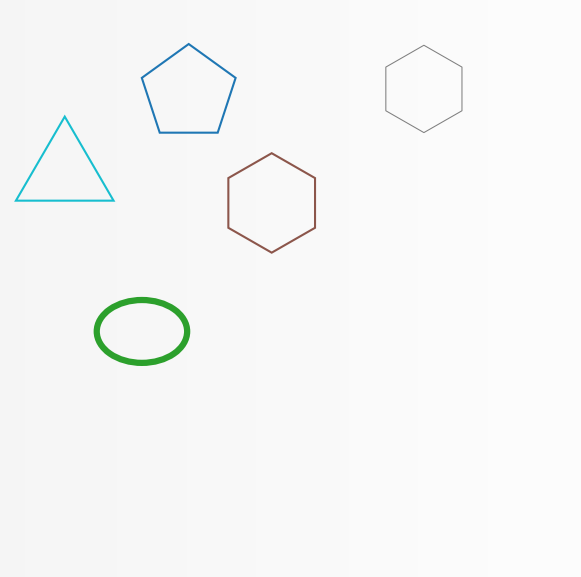[{"shape": "pentagon", "thickness": 1, "radius": 0.42, "center": [0.325, 0.838]}, {"shape": "oval", "thickness": 3, "radius": 0.39, "center": [0.244, 0.425]}, {"shape": "hexagon", "thickness": 1, "radius": 0.43, "center": [0.467, 0.648]}, {"shape": "hexagon", "thickness": 0.5, "radius": 0.38, "center": [0.729, 0.845]}, {"shape": "triangle", "thickness": 1, "radius": 0.49, "center": [0.111, 0.7]}]